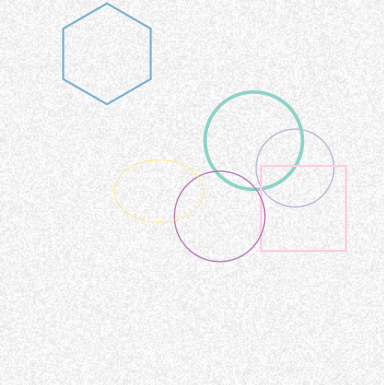[{"shape": "circle", "thickness": 2.5, "radius": 0.63, "center": [0.659, 0.634]}, {"shape": "circle", "thickness": 1, "radius": 0.51, "center": [0.766, 0.564]}, {"shape": "hexagon", "thickness": 1.5, "radius": 0.66, "center": [0.278, 0.86]}, {"shape": "square", "thickness": 1.5, "radius": 0.55, "center": [0.787, 0.459]}, {"shape": "circle", "thickness": 1, "radius": 0.59, "center": [0.571, 0.438]}, {"shape": "oval", "thickness": 0.5, "radius": 0.58, "center": [0.412, 0.504]}]